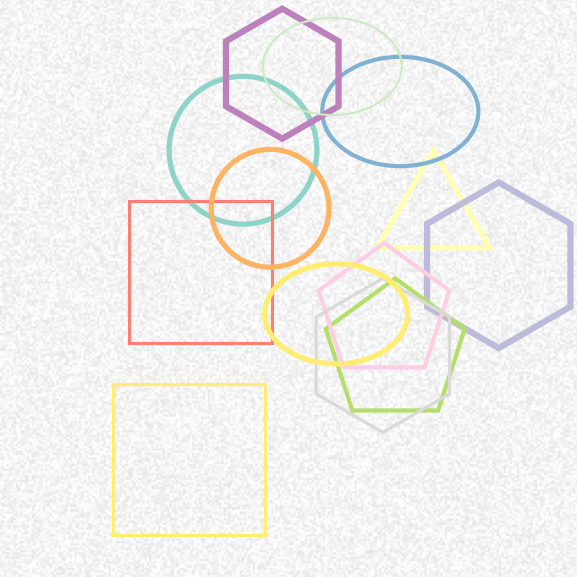[{"shape": "circle", "thickness": 2.5, "radius": 0.64, "center": [0.421, 0.739]}, {"shape": "triangle", "thickness": 2.5, "radius": 0.56, "center": [0.751, 0.626]}, {"shape": "hexagon", "thickness": 3, "radius": 0.72, "center": [0.864, 0.54]}, {"shape": "square", "thickness": 1.5, "radius": 0.62, "center": [0.347, 0.528]}, {"shape": "oval", "thickness": 2, "radius": 0.68, "center": [0.693, 0.806]}, {"shape": "circle", "thickness": 2.5, "radius": 0.51, "center": [0.468, 0.638]}, {"shape": "pentagon", "thickness": 2, "radius": 0.63, "center": [0.684, 0.391]}, {"shape": "pentagon", "thickness": 2, "radius": 0.6, "center": [0.665, 0.459]}, {"shape": "hexagon", "thickness": 1.5, "radius": 0.67, "center": [0.663, 0.384]}, {"shape": "hexagon", "thickness": 3, "radius": 0.56, "center": [0.489, 0.872]}, {"shape": "oval", "thickness": 1, "radius": 0.6, "center": [0.575, 0.884]}, {"shape": "oval", "thickness": 2.5, "radius": 0.62, "center": [0.582, 0.456]}, {"shape": "square", "thickness": 1.5, "radius": 0.66, "center": [0.327, 0.204]}]